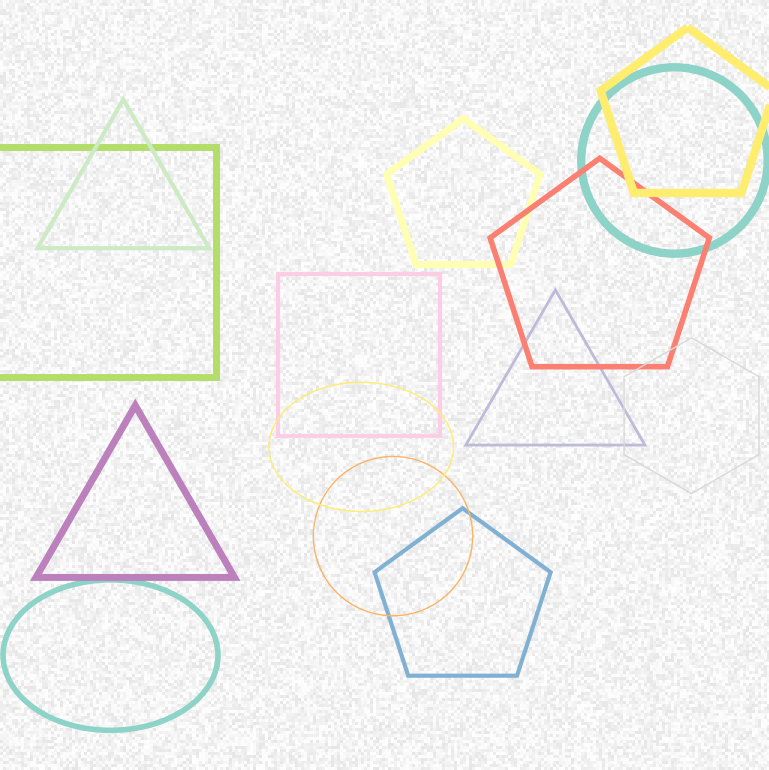[{"shape": "oval", "thickness": 2, "radius": 0.7, "center": [0.144, 0.149]}, {"shape": "circle", "thickness": 3, "radius": 0.61, "center": [0.876, 0.792]}, {"shape": "pentagon", "thickness": 2.5, "radius": 0.52, "center": [0.602, 0.741]}, {"shape": "triangle", "thickness": 1, "radius": 0.67, "center": [0.721, 0.489]}, {"shape": "pentagon", "thickness": 2, "radius": 0.75, "center": [0.779, 0.645]}, {"shape": "pentagon", "thickness": 1.5, "radius": 0.6, "center": [0.601, 0.22]}, {"shape": "circle", "thickness": 0.5, "radius": 0.52, "center": [0.51, 0.304]}, {"shape": "square", "thickness": 2.5, "radius": 0.75, "center": [0.13, 0.659]}, {"shape": "square", "thickness": 1.5, "radius": 0.53, "center": [0.466, 0.539]}, {"shape": "hexagon", "thickness": 0.5, "radius": 0.51, "center": [0.898, 0.46]}, {"shape": "triangle", "thickness": 2.5, "radius": 0.74, "center": [0.176, 0.325]}, {"shape": "triangle", "thickness": 1.5, "radius": 0.64, "center": [0.16, 0.742]}, {"shape": "oval", "thickness": 0.5, "radius": 0.6, "center": [0.469, 0.42]}, {"shape": "pentagon", "thickness": 3, "radius": 0.59, "center": [0.893, 0.846]}]